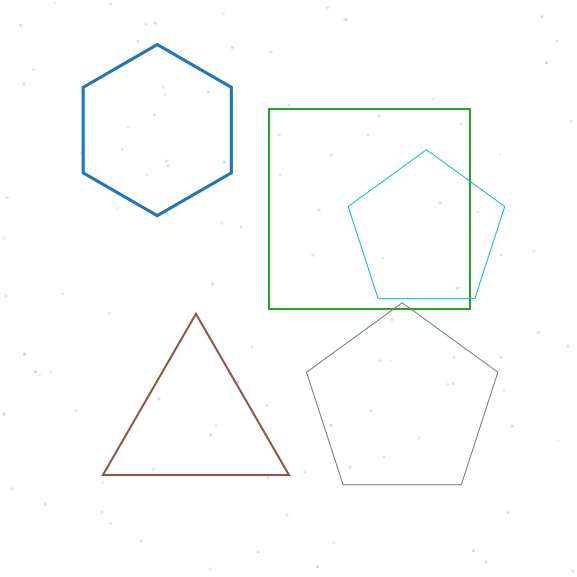[{"shape": "hexagon", "thickness": 1.5, "radius": 0.74, "center": [0.272, 0.774]}, {"shape": "square", "thickness": 1, "radius": 0.87, "center": [0.64, 0.638]}, {"shape": "triangle", "thickness": 1, "radius": 0.93, "center": [0.339, 0.27]}, {"shape": "pentagon", "thickness": 0.5, "radius": 0.87, "center": [0.696, 0.301]}, {"shape": "pentagon", "thickness": 0.5, "radius": 0.71, "center": [0.738, 0.597]}]